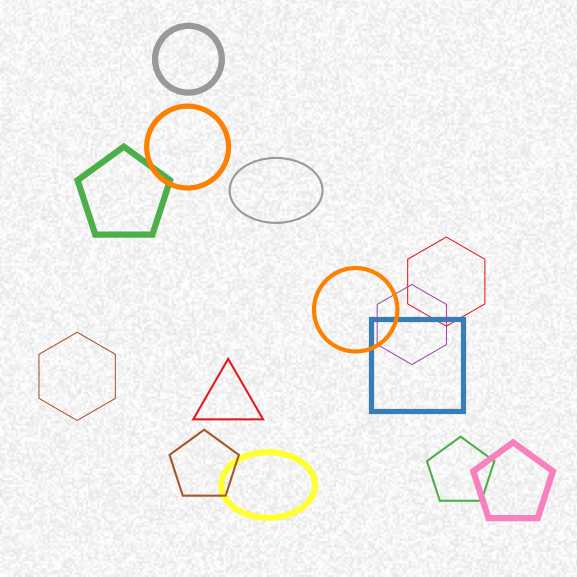[{"shape": "hexagon", "thickness": 0.5, "radius": 0.39, "center": [0.773, 0.512]}, {"shape": "triangle", "thickness": 1, "radius": 0.35, "center": [0.395, 0.308]}, {"shape": "square", "thickness": 2.5, "radius": 0.4, "center": [0.722, 0.367]}, {"shape": "pentagon", "thickness": 3, "radius": 0.42, "center": [0.214, 0.661]}, {"shape": "pentagon", "thickness": 1, "radius": 0.31, "center": [0.798, 0.182]}, {"shape": "hexagon", "thickness": 0.5, "radius": 0.35, "center": [0.713, 0.437]}, {"shape": "circle", "thickness": 2.5, "radius": 0.35, "center": [0.325, 0.744]}, {"shape": "circle", "thickness": 2, "radius": 0.36, "center": [0.616, 0.463]}, {"shape": "oval", "thickness": 3, "radius": 0.41, "center": [0.464, 0.159]}, {"shape": "pentagon", "thickness": 1, "radius": 0.32, "center": [0.354, 0.192]}, {"shape": "hexagon", "thickness": 0.5, "radius": 0.38, "center": [0.134, 0.347]}, {"shape": "pentagon", "thickness": 3, "radius": 0.36, "center": [0.889, 0.161]}, {"shape": "oval", "thickness": 1, "radius": 0.4, "center": [0.478, 0.669]}, {"shape": "circle", "thickness": 3, "radius": 0.29, "center": [0.326, 0.897]}]